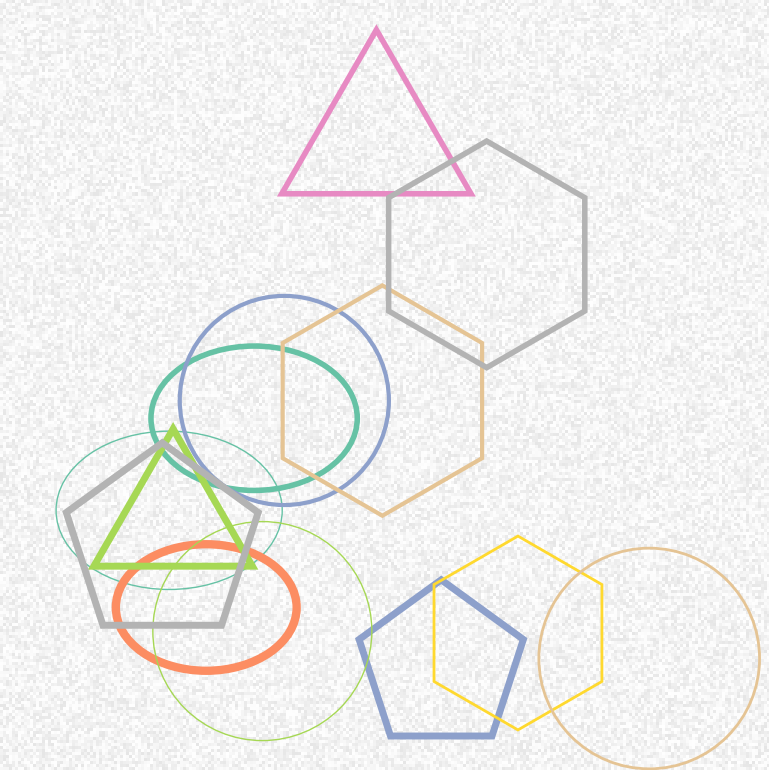[{"shape": "oval", "thickness": 2, "radius": 0.67, "center": [0.33, 0.457]}, {"shape": "oval", "thickness": 0.5, "radius": 0.73, "center": [0.22, 0.337]}, {"shape": "oval", "thickness": 3, "radius": 0.59, "center": [0.268, 0.211]}, {"shape": "pentagon", "thickness": 2.5, "radius": 0.56, "center": [0.573, 0.135]}, {"shape": "circle", "thickness": 1.5, "radius": 0.68, "center": [0.369, 0.48]}, {"shape": "triangle", "thickness": 2, "radius": 0.71, "center": [0.489, 0.819]}, {"shape": "triangle", "thickness": 2.5, "radius": 0.59, "center": [0.225, 0.324]}, {"shape": "circle", "thickness": 0.5, "radius": 0.71, "center": [0.341, 0.18]}, {"shape": "hexagon", "thickness": 1, "radius": 0.63, "center": [0.673, 0.178]}, {"shape": "hexagon", "thickness": 1.5, "radius": 0.75, "center": [0.497, 0.48]}, {"shape": "circle", "thickness": 1, "radius": 0.72, "center": [0.843, 0.145]}, {"shape": "hexagon", "thickness": 2, "radius": 0.74, "center": [0.632, 0.67]}, {"shape": "pentagon", "thickness": 2.5, "radius": 0.65, "center": [0.211, 0.294]}]